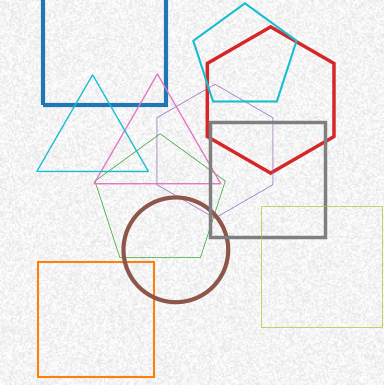[{"shape": "square", "thickness": 3, "radius": 0.79, "center": [0.271, 0.887]}, {"shape": "square", "thickness": 1.5, "radius": 0.75, "center": [0.249, 0.17]}, {"shape": "pentagon", "thickness": 0.5, "radius": 0.89, "center": [0.416, 0.475]}, {"shape": "hexagon", "thickness": 2.5, "radius": 0.95, "center": [0.703, 0.74]}, {"shape": "hexagon", "thickness": 0.5, "radius": 0.87, "center": [0.558, 0.607]}, {"shape": "circle", "thickness": 3, "radius": 0.68, "center": [0.457, 0.351]}, {"shape": "triangle", "thickness": 1, "radius": 0.95, "center": [0.409, 0.618]}, {"shape": "square", "thickness": 2.5, "radius": 0.75, "center": [0.695, 0.533]}, {"shape": "square", "thickness": 0.5, "radius": 0.79, "center": [0.835, 0.307]}, {"shape": "pentagon", "thickness": 1.5, "radius": 0.7, "center": [0.636, 0.85]}, {"shape": "triangle", "thickness": 1, "radius": 0.84, "center": [0.241, 0.638]}]